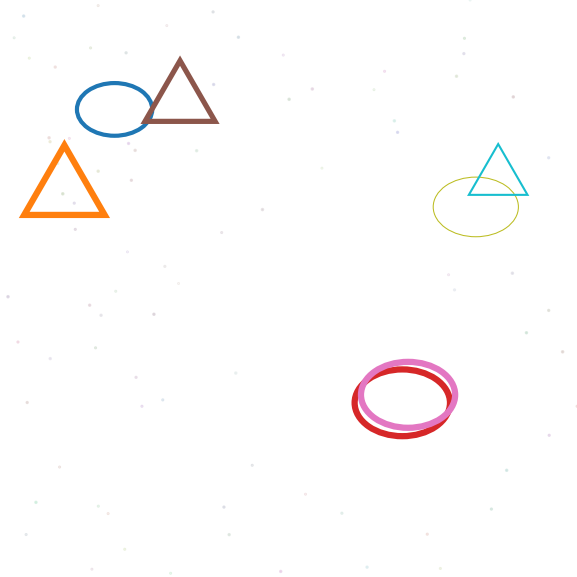[{"shape": "oval", "thickness": 2, "radius": 0.33, "center": [0.198, 0.81]}, {"shape": "triangle", "thickness": 3, "radius": 0.4, "center": [0.112, 0.667]}, {"shape": "oval", "thickness": 3, "radius": 0.41, "center": [0.697, 0.302]}, {"shape": "triangle", "thickness": 2.5, "radius": 0.35, "center": [0.312, 0.824]}, {"shape": "oval", "thickness": 3, "radius": 0.41, "center": [0.707, 0.315]}, {"shape": "oval", "thickness": 0.5, "radius": 0.37, "center": [0.824, 0.641]}, {"shape": "triangle", "thickness": 1, "radius": 0.29, "center": [0.863, 0.691]}]